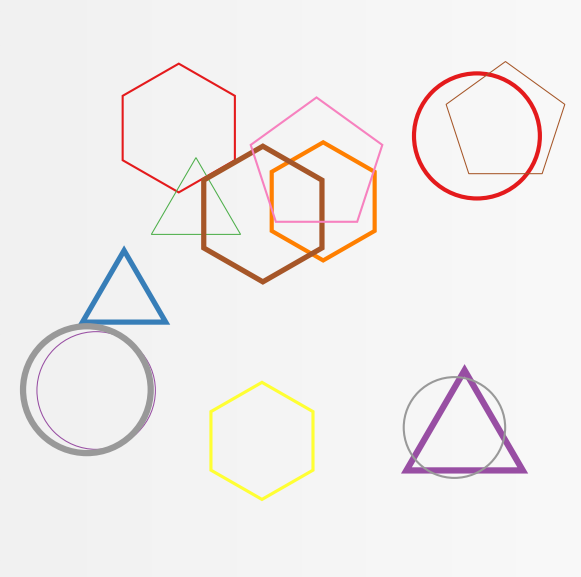[{"shape": "circle", "thickness": 2, "radius": 0.54, "center": [0.821, 0.764]}, {"shape": "hexagon", "thickness": 1, "radius": 0.56, "center": [0.308, 0.777]}, {"shape": "triangle", "thickness": 2.5, "radius": 0.41, "center": [0.213, 0.483]}, {"shape": "triangle", "thickness": 0.5, "radius": 0.44, "center": [0.337, 0.638]}, {"shape": "triangle", "thickness": 3, "radius": 0.58, "center": [0.799, 0.242]}, {"shape": "circle", "thickness": 0.5, "radius": 0.51, "center": [0.165, 0.323]}, {"shape": "hexagon", "thickness": 2, "radius": 0.51, "center": [0.556, 0.65]}, {"shape": "hexagon", "thickness": 1.5, "radius": 0.51, "center": [0.451, 0.236]}, {"shape": "pentagon", "thickness": 0.5, "radius": 0.54, "center": [0.87, 0.785]}, {"shape": "hexagon", "thickness": 2.5, "radius": 0.59, "center": [0.452, 0.629]}, {"shape": "pentagon", "thickness": 1, "radius": 0.6, "center": [0.545, 0.711]}, {"shape": "circle", "thickness": 1, "radius": 0.44, "center": [0.782, 0.259]}, {"shape": "circle", "thickness": 3, "radius": 0.55, "center": [0.149, 0.324]}]